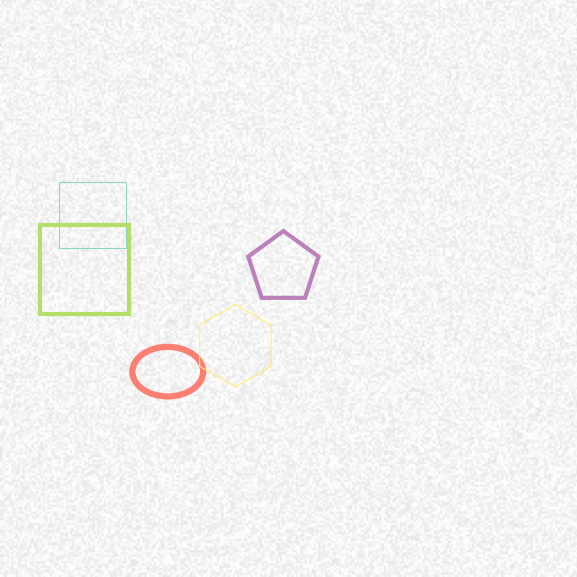[{"shape": "square", "thickness": 0.5, "radius": 0.29, "center": [0.16, 0.627]}, {"shape": "oval", "thickness": 3, "radius": 0.31, "center": [0.29, 0.356]}, {"shape": "square", "thickness": 2, "radius": 0.38, "center": [0.146, 0.533]}, {"shape": "pentagon", "thickness": 2, "radius": 0.32, "center": [0.491, 0.535]}, {"shape": "hexagon", "thickness": 0.5, "radius": 0.36, "center": [0.408, 0.401]}]